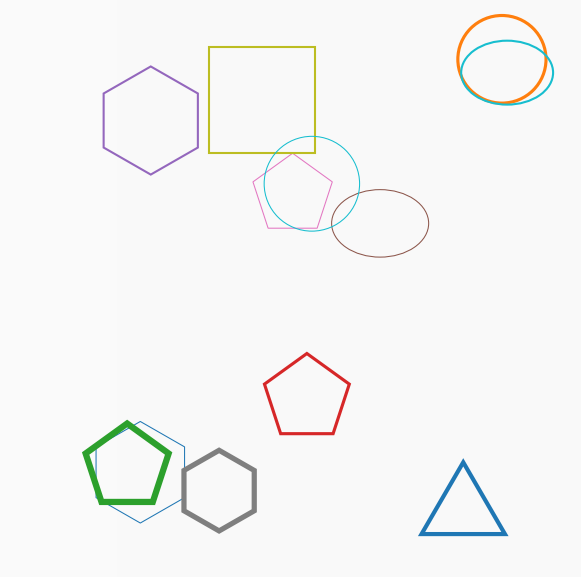[{"shape": "triangle", "thickness": 2, "radius": 0.41, "center": [0.797, 0.116]}, {"shape": "hexagon", "thickness": 0.5, "radius": 0.44, "center": [0.241, 0.181]}, {"shape": "circle", "thickness": 1.5, "radius": 0.38, "center": [0.864, 0.896]}, {"shape": "pentagon", "thickness": 3, "radius": 0.38, "center": [0.219, 0.191]}, {"shape": "pentagon", "thickness": 1.5, "radius": 0.38, "center": [0.528, 0.31]}, {"shape": "hexagon", "thickness": 1, "radius": 0.47, "center": [0.259, 0.79]}, {"shape": "oval", "thickness": 0.5, "radius": 0.42, "center": [0.654, 0.612]}, {"shape": "pentagon", "thickness": 0.5, "radius": 0.36, "center": [0.503, 0.662]}, {"shape": "hexagon", "thickness": 2.5, "radius": 0.35, "center": [0.377, 0.15]}, {"shape": "square", "thickness": 1, "radius": 0.46, "center": [0.451, 0.826]}, {"shape": "circle", "thickness": 0.5, "radius": 0.41, "center": [0.537, 0.681]}, {"shape": "oval", "thickness": 1, "radius": 0.4, "center": [0.873, 0.873]}]